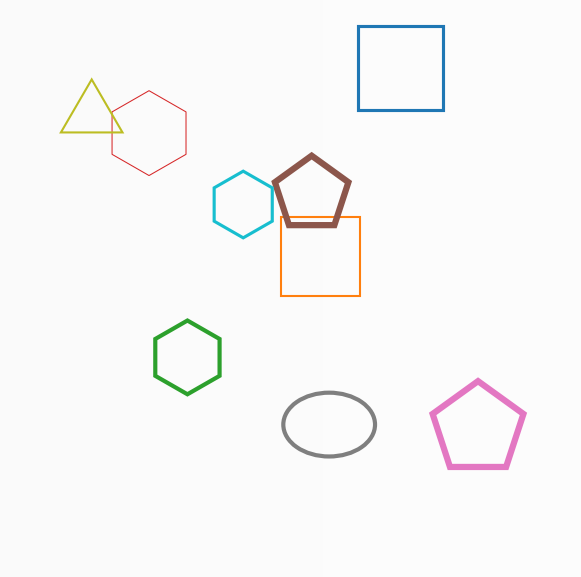[{"shape": "square", "thickness": 1.5, "radius": 0.37, "center": [0.688, 0.881]}, {"shape": "square", "thickness": 1, "radius": 0.34, "center": [0.551, 0.555]}, {"shape": "hexagon", "thickness": 2, "radius": 0.32, "center": [0.322, 0.38]}, {"shape": "hexagon", "thickness": 0.5, "radius": 0.37, "center": [0.256, 0.769]}, {"shape": "pentagon", "thickness": 3, "radius": 0.33, "center": [0.536, 0.663]}, {"shape": "pentagon", "thickness": 3, "radius": 0.41, "center": [0.822, 0.257]}, {"shape": "oval", "thickness": 2, "radius": 0.39, "center": [0.566, 0.264]}, {"shape": "triangle", "thickness": 1, "radius": 0.31, "center": [0.158, 0.8]}, {"shape": "hexagon", "thickness": 1.5, "radius": 0.29, "center": [0.418, 0.645]}]